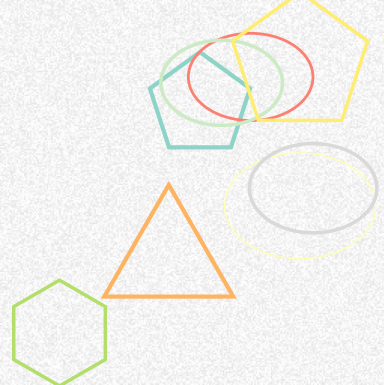[{"shape": "pentagon", "thickness": 3, "radius": 0.68, "center": [0.519, 0.728]}, {"shape": "oval", "thickness": 1, "radius": 0.98, "center": [0.78, 0.465]}, {"shape": "oval", "thickness": 2, "radius": 0.81, "center": [0.651, 0.8]}, {"shape": "triangle", "thickness": 3, "radius": 0.97, "center": [0.438, 0.326]}, {"shape": "hexagon", "thickness": 2.5, "radius": 0.69, "center": [0.155, 0.135]}, {"shape": "oval", "thickness": 2.5, "radius": 0.83, "center": [0.813, 0.511]}, {"shape": "oval", "thickness": 2.5, "radius": 0.79, "center": [0.576, 0.785]}, {"shape": "pentagon", "thickness": 2.5, "radius": 0.92, "center": [0.779, 0.836]}]